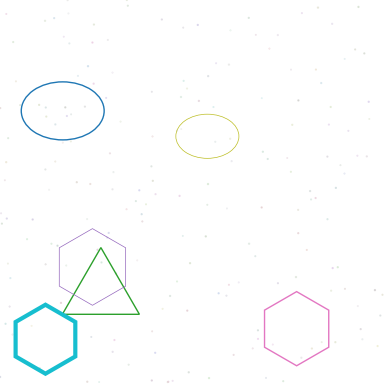[{"shape": "oval", "thickness": 1, "radius": 0.54, "center": [0.163, 0.712]}, {"shape": "triangle", "thickness": 1, "radius": 0.58, "center": [0.262, 0.241]}, {"shape": "hexagon", "thickness": 0.5, "radius": 0.5, "center": [0.24, 0.307]}, {"shape": "hexagon", "thickness": 1, "radius": 0.48, "center": [0.77, 0.146]}, {"shape": "oval", "thickness": 0.5, "radius": 0.41, "center": [0.539, 0.646]}, {"shape": "hexagon", "thickness": 3, "radius": 0.45, "center": [0.118, 0.119]}]